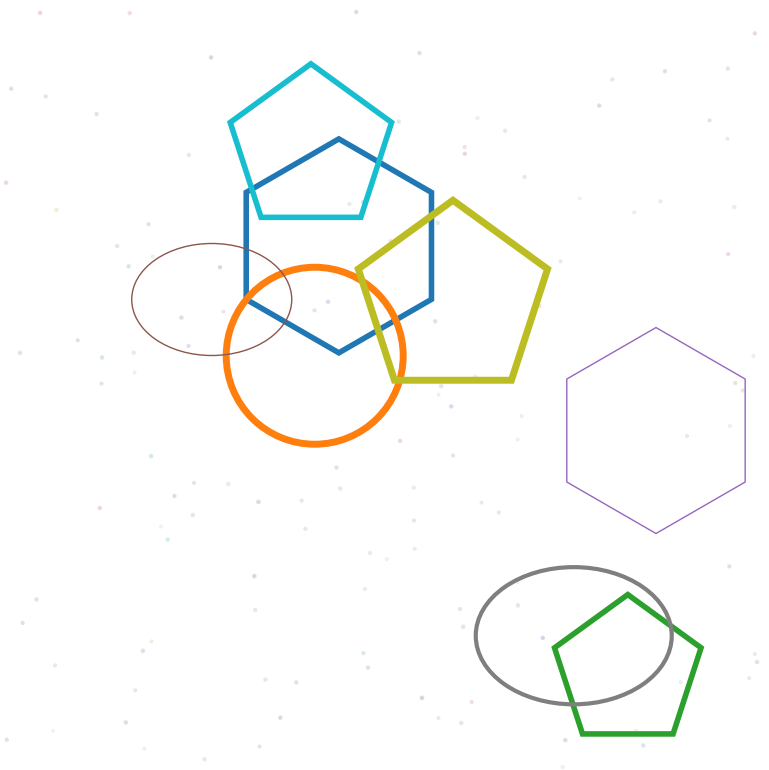[{"shape": "hexagon", "thickness": 2, "radius": 0.69, "center": [0.44, 0.681]}, {"shape": "circle", "thickness": 2.5, "radius": 0.57, "center": [0.409, 0.538]}, {"shape": "pentagon", "thickness": 2, "radius": 0.5, "center": [0.815, 0.128]}, {"shape": "hexagon", "thickness": 0.5, "radius": 0.67, "center": [0.852, 0.441]}, {"shape": "oval", "thickness": 0.5, "radius": 0.52, "center": [0.275, 0.611]}, {"shape": "oval", "thickness": 1.5, "radius": 0.64, "center": [0.745, 0.174]}, {"shape": "pentagon", "thickness": 2.5, "radius": 0.65, "center": [0.588, 0.611]}, {"shape": "pentagon", "thickness": 2, "radius": 0.55, "center": [0.404, 0.807]}]